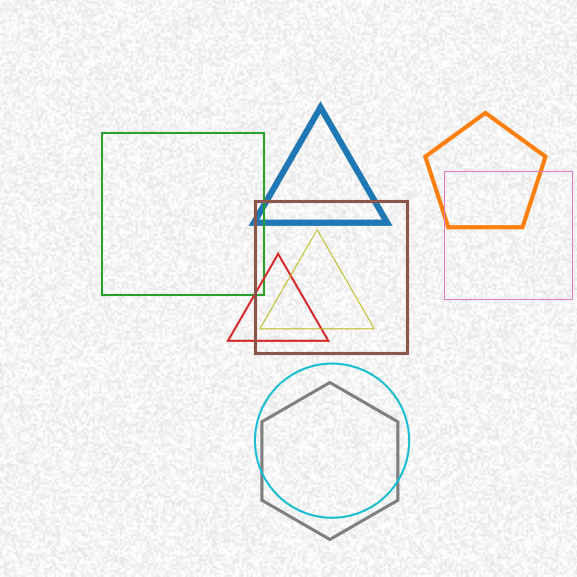[{"shape": "triangle", "thickness": 3, "radius": 0.67, "center": [0.555, 0.68]}, {"shape": "pentagon", "thickness": 2, "radius": 0.55, "center": [0.841, 0.694]}, {"shape": "square", "thickness": 1, "radius": 0.7, "center": [0.317, 0.628]}, {"shape": "triangle", "thickness": 1, "radius": 0.5, "center": [0.482, 0.459]}, {"shape": "square", "thickness": 1.5, "radius": 0.65, "center": [0.573, 0.519]}, {"shape": "square", "thickness": 0.5, "radius": 0.56, "center": [0.88, 0.592]}, {"shape": "hexagon", "thickness": 1.5, "radius": 0.68, "center": [0.571, 0.201]}, {"shape": "triangle", "thickness": 0.5, "radius": 0.57, "center": [0.549, 0.487]}, {"shape": "circle", "thickness": 1, "radius": 0.67, "center": [0.575, 0.236]}]